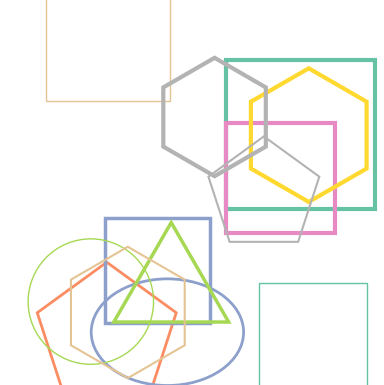[{"shape": "square", "thickness": 1, "radius": 0.7, "center": [0.814, 0.124]}, {"shape": "square", "thickness": 3, "radius": 0.97, "center": [0.782, 0.651]}, {"shape": "pentagon", "thickness": 2, "radius": 0.95, "center": [0.277, 0.129]}, {"shape": "square", "thickness": 2.5, "radius": 0.69, "center": [0.41, 0.298]}, {"shape": "oval", "thickness": 2, "radius": 0.99, "center": [0.435, 0.137]}, {"shape": "square", "thickness": 3, "radius": 0.71, "center": [0.729, 0.538]}, {"shape": "triangle", "thickness": 2.5, "radius": 0.86, "center": [0.445, 0.25]}, {"shape": "circle", "thickness": 1, "radius": 0.81, "center": [0.236, 0.217]}, {"shape": "hexagon", "thickness": 3, "radius": 0.87, "center": [0.802, 0.649]}, {"shape": "hexagon", "thickness": 1.5, "radius": 0.85, "center": [0.332, 0.188]}, {"shape": "square", "thickness": 1, "radius": 0.8, "center": [0.281, 0.897]}, {"shape": "hexagon", "thickness": 3, "radius": 0.77, "center": [0.557, 0.696]}, {"shape": "pentagon", "thickness": 1.5, "radius": 0.76, "center": [0.685, 0.494]}]